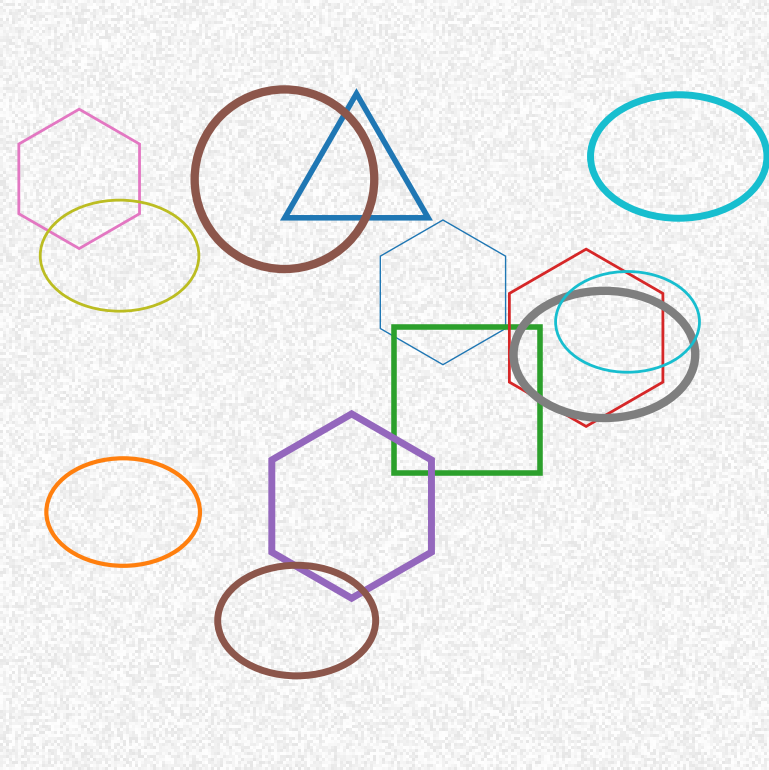[{"shape": "hexagon", "thickness": 0.5, "radius": 0.47, "center": [0.575, 0.62]}, {"shape": "triangle", "thickness": 2, "radius": 0.54, "center": [0.463, 0.771]}, {"shape": "oval", "thickness": 1.5, "radius": 0.5, "center": [0.16, 0.335]}, {"shape": "square", "thickness": 2, "radius": 0.47, "center": [0.606, 0.48]}, {"shape": "hexagon", "thickness": 1, "radius": 0.58, "center": [0.761, 0.561]}, {"shape": "hexagon", "thickness": 2.5, "radius": 0.6, "center": [0.457, 0.343]}, {"shape": "oval", "thickness": 2.5, "radius": 0.51, "center": [0.385, 0.194]}, {"shape": "circle", "thickness": 3, "radius": 0.58, "center": [0.369, 0.767]}, {"shape": "hexagon", "thickness": 1, "radius": 0.45, "center": [0.103, 0.768]}, {"shape": "oval", "thickness": 3, "radius": 0.59, "center": [0.785, 0.54]}, {"shape": "oval", "thickness": 1, "radius": 0.52, "center": [0.155, 0.668]}, {"shape": "oval", "thickness": 1, "radius": 0.47, "center": [0.815, 0.582]}, {"shape": "oval", "thickness": 2.5, "radius": 0.57, "center": [0.881, 0.797]}]